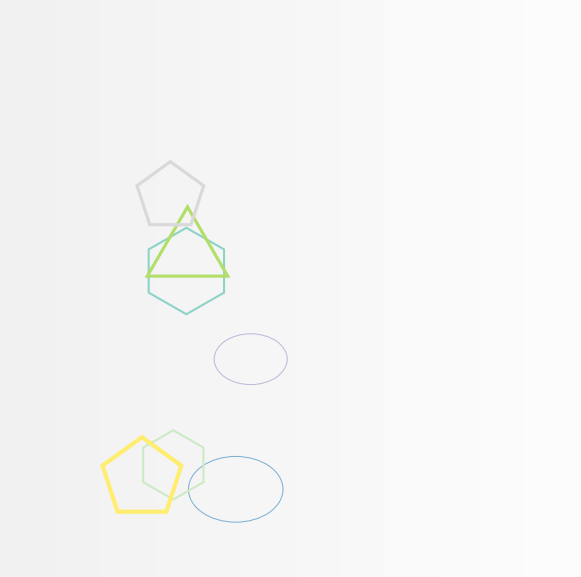[{"shape": "hexagon", "thickness": 1, "radius": 0.37, "center": [0.321, 0.53]}, {"shape": "oval", "thickness": 0.5, "radius": 0.31, "center": [0.431, 0.377]}, {"shape": "oval", "thickness": 0.5, "radius": 0.41, "center": [0.406, 0.152]}, {"shape": "triangle", "thickness": 1.5, "radius": 0.4, "center": [0.323, 0.561]}, {"shape": "pentagon", "thickness": 1.5, "radius": 0.3, "center": [0.293, 0.659]}, {"shape": "hexagon", "thickness": 1, "radius": 0.3, "center": [0.298, 0.194]}, {"shape": "pentagon", "thickness": 2, "radius": 0.36, "center": [0.244, 0.171]}]